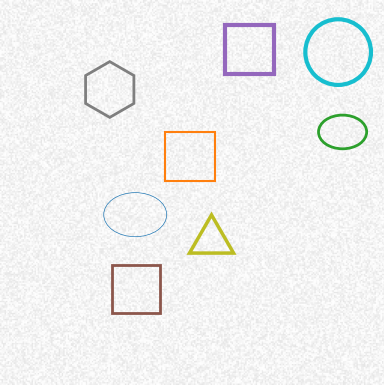[{"shape": "oval", "thickness": 0.5, "radius": 0.41, "center": [0.351, 0.442]}, {"shape": "square", "thickness": 1.5, "radius": 0.32, "center": [0.494, 0.595]}, {"shape": "oval", "thickness": 2, "radius": 0.31, "center": [0.89, 0.657]}, {"shape": "square", "thickness": 3, "radius": 0.32, "center": [0.648, 0.871]}, {"shape": "square", "thickness": 2, "radius": 0.31, "center": [0.352, 0.249]}, {"shape": "hexagon", "thickness": 2, "radius": 0.36, "center": [0.285, 0.768]}, {"shape": "triangle", "thickness": 2.5, "radius": 0.33, "center": [0.549, 0.376]}, {"shape": "circle", "thickness": 3, "radius": 0.43, "center": [0.878, 0.865]}]